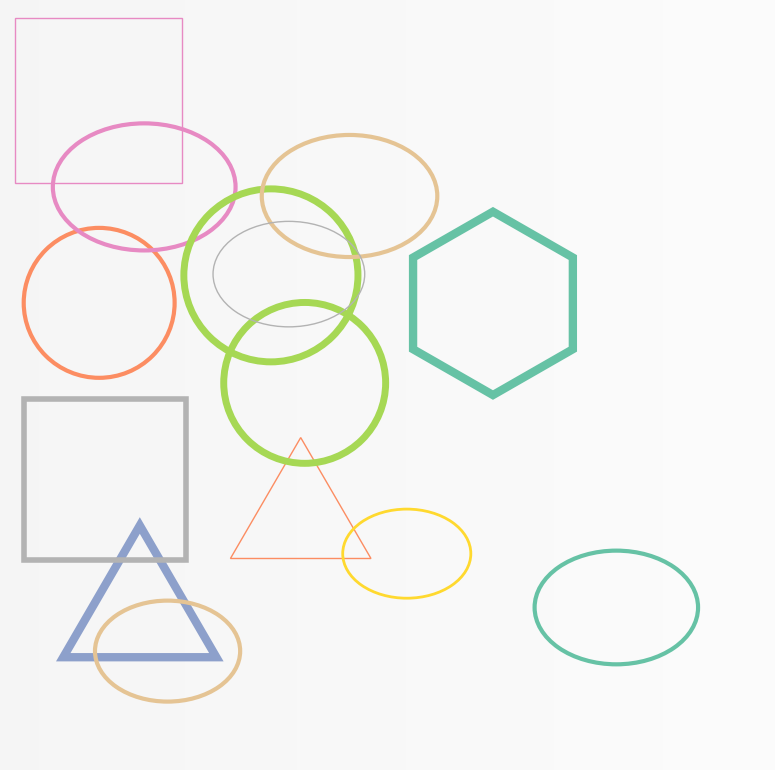[{"shape": "hexagon", "thickness": 3, "radius": 0.6, "center": [0.636, 0.606]}, {"shape": "oval", "thickness": 1.5, "radius": 0.53, "center": [0.795, 0.211]}, {"shape": "triangle", "thickness": 0.5, "radius": 0.52, "center": [0.388, 0.327]}, {"shape": "circle", "thickness": 1.5, "radius": 0.49, "center": [0.128, 0.607]}, {"shape": "triangle", "thickness": 3, "radius": 0.57, "center": [0.18, 0.203]}, {"shape": "square", "thickness": 0.5, "radius": 0.54, "center": [0.127, 0.87]}, {"shape": "oval", "thickness": 1.5, "radius": 0.59, "center": [0.186, 0.757]}, {"shape": "circle", "thickness": 2.5, "radius": 0.52, "center": [0.393, 0.503]}, {"shape": "circle", "thickness": 2.5, "radius": 0.56, "center": [0.35, 0.642]}, {"shape": "oval", "thickness": 1, "radius": 0.41, "center": [0.525, 0.281]}, {"shape": "oval", "thickness": 1.5, "radius": 0.57, "center": [0.451, 0.745]}, {"shape": "oval", "thickness": 1.5, "radius": 0.47, "center": [0.216, 0.154]}, {"shape": "square", "thickness": 2, "radius": 0.52, "center": [0.136, 0.377]}, {"shape": "oval", "thickness": 0.5, "radius": 0.49, "center": [0.373, 0.644]}]